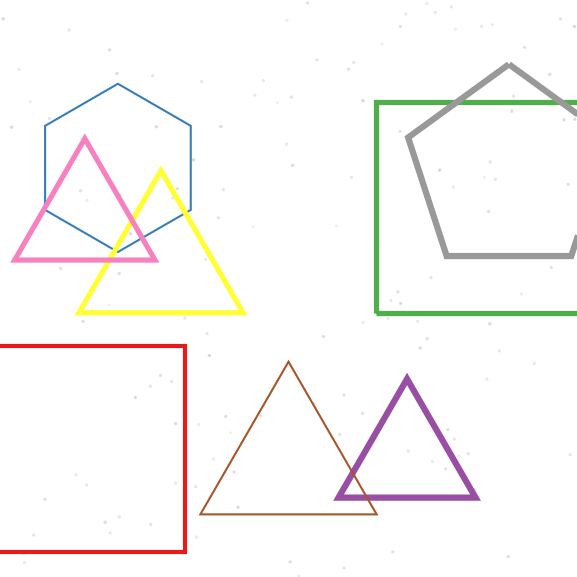[{"shape": "square", "thickness": 2, "radius": 0.89, "center": [0.141, 0.222]}, {"shape": "hexagon", "thickness": 1, "radius": 0.73, "center": [0.204, 0.708]}, {"shape": "square", "thickness": 2.5, "radius": 0.91, "center": [0.833, 0.64]}, {"shape": "triangle", "thickness": 3, "radius": 0.68, "center": [0.705, 0.206]}, {"shape": "triangle", "thickness": 2.5, "radius": 0.82, "center": [0.279, 0.54]}, {"shape": "triangle", "thickness": 1, "radius": 0.88, "center": [0.5, 0.197]}, {"shape": "triangle", "thickness": 2.5, "radius": 0.7, "center": [0.147, 0.619]}, {"shape": "pentagon", "thickness": 3, "radius": 0.92, "center": [0.881, 0.704]}]